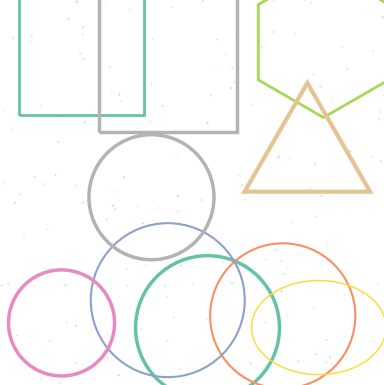[{"shape": "square", "thickness": 2, "radius": 0.81, "center": [0.211, 0.863]}, {"shape": "circle", "thickness": 2.5, "radius": 0.93, "center": [0.539, 0.149]}, {"shape": "circle", "thickness": 1.5, "radius": 0.94, "center": [0.734, 0.179]}, {"shape": "circle", "thickness": 1.5, "radius": 1.0, "center": [0.436, 0.22]}, {"shape": "circle", "thickness": 2.5, "radius": 0.69, "center": [0.16, 0.161]}, {"shape": "hexagon", "thickness": 2, "radius": 0.98, "center": [0.84, 0.89]}, {"shape": "oval", "thickness": 1, "radius": 0.87, "center": [0.828, 0.149]}, {"shape": "triangle", "thickness": 3, "radius": 0.94, "center": [0.798, 0.596]}, {"shape": "square", "thickness": 2.5, "radius": 0.9, "center": [0.436, 0.838]}, {"shape": "circle", "thickness": 2.5, "radius": 0.81, "center": [0.393, 0.488]}]